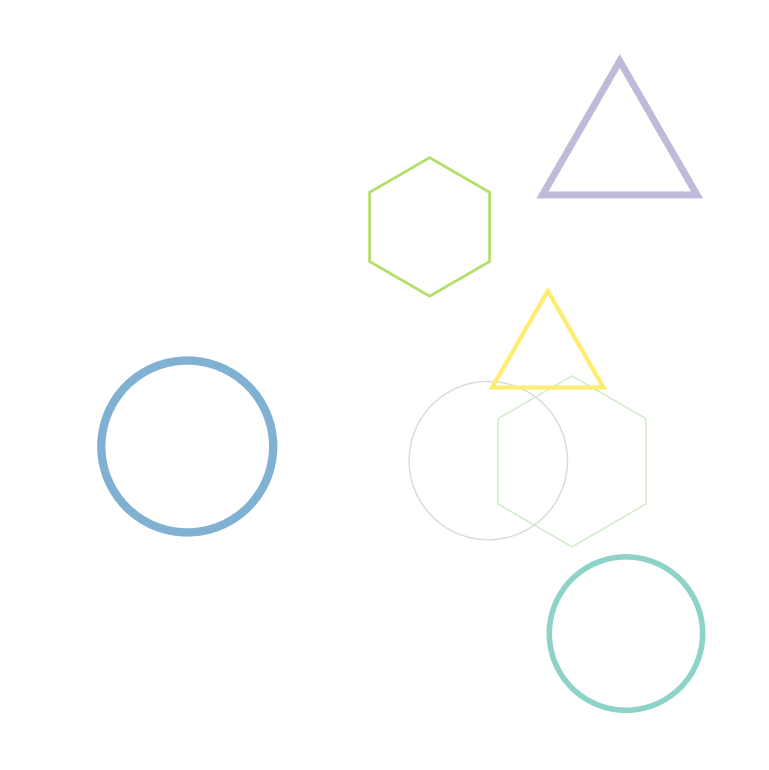[{"shape": "circle", "thickness": 2, "radius": 0.5, "center": [0.813, 0.177]}, {"shape": "triangle", "thickness": 2.5, "radius": 0.58, "center": [0.805, 0.805]}, {"shape": "circle", "thickness": 3, "radius": 0.56, "center": [0.243, 0.42]}, {"shape": "hexagon", "thickness": 1, "radius": 0.45, "center": [0.558, 0.705]}, {"shape": "circle", "thickness": 0.5, "radius": 0.51, "center": [0.634, 0.402]}, {"shape": "hexagon", "thickness": 0.5, "radius": 0.55, "center": [0.743, 0.401]}, {"shape": "triangle", "thickness": 1.5, "radius": 0.42, "center": [0.711, 0.539]}]